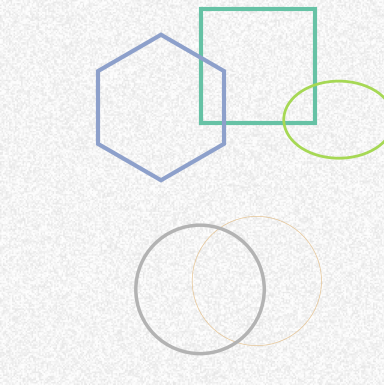[{"shape": "square", "thickness": 3, "radius": 0.73, "center": [0.67, 0.828]}, {"shape": "hexagon", "thickness": 3, "radius": 0.94, "center": [0.418, 0.721]}, {"shape": "oval", "thickness": 2, "radius": 0.72, "center": [0.88, 0.689]}, {"shape": "circle", "thickness": 0.5, "radius": 0.84, "center": [0.667, 0.27]}, {"shape": "circle", "thickness": 2.5, "radius": 0.83, "center": [0.52, 0.248]}]